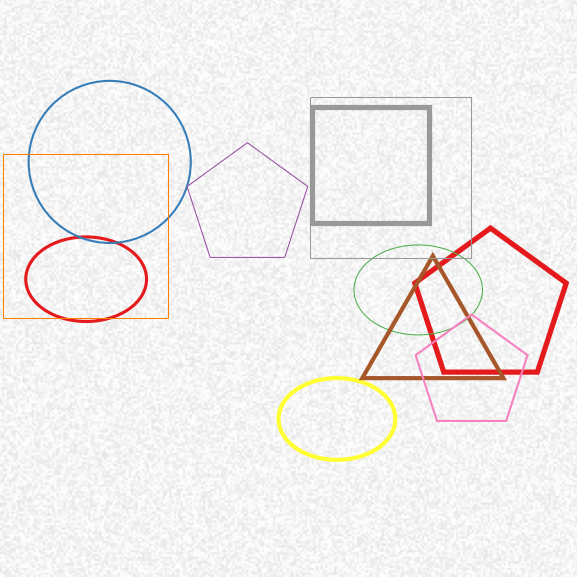[{"shape": "oval", "thickness": 1.5, "radius": 0.52, "center": [0.149, 0.516]}, {"shape": "pentagon", "thickness": 2.5, "radius": 0.69, "center": [0.849, 0.466]}, {"shape": "circle", "thickness": 1, "radius": 0.7, "center": [0.19, 0.719]}, {"shape": "oval", "thickness": 0.5, "radius": 0.56, "center": [0.724, 0.497]}, {"shape": "pentagon", "thickness": 0.5, "radius": 0.55, "center": [0.428, 0.642]}, {"shape": "square", "thickness": 0.5, "radius": 0.71, "center": [0.148, 0.59]}, {"shape": "oval", "thickness": 2, "radius": 0.51, "center": [0.583, 0.274]}, {"shape": "triangle", "thickness": 2, "radius": 0.71, "center": [0.75, 0.415]}, {"shape": "pentagon", "thickness": 1, "radius": 0.51, "center": [0.817, 0.353]}, {"shape": "square", "thickness": 0.5, "radius": 0.7, "center": [0.676, 0.692]}, {"shape": "square", "thickness": 2.5, "radius": 0.51, "center": [0.642, 0.713]}]